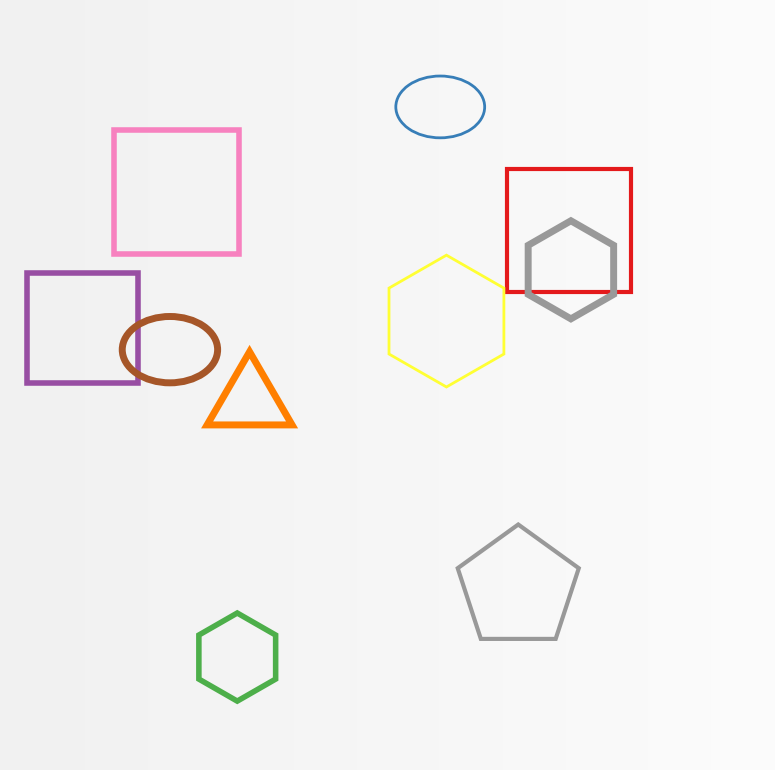[{"shape": "square", "thickness": 1.5, "radius": 0.4, "center": [0.734, 0.701]}, {"shape": "oval", "thickness": 1, "radius": 0.29, "center": [0.568, 0.861]}, {"shape": "hexagon", "thickness": 2, "radius": 0.29, "center": [0.306, 0.147]}, {"shape": "square", "thickness": 2, "radius": 0.36, "center": [0.106, 0.574]}, {"shape": "triangle", "thickness": 2.5, "radius": 0.32, "center": [0.322, 0.48]}, {"shape": "hexagon", "thickness": 1, "radius": 0.43, "center": [0.576, 0.583]}, {"shape": "oval", "thickness": 2.5, "radius": 0.31, "center": [0.219, 0.546]}, {"shape": "square", "thickness": 2, "radius": 0.4, "center": [0.228, 0.751]}, {"shape": "pentagon", "thickness": 1.5, "radius": 0.41, "center": [0.669, 0.237]}, {"shape": "hexagon", "thickness": 2.5, "radius": 0.32, "center": [0.737, 0.65]}]